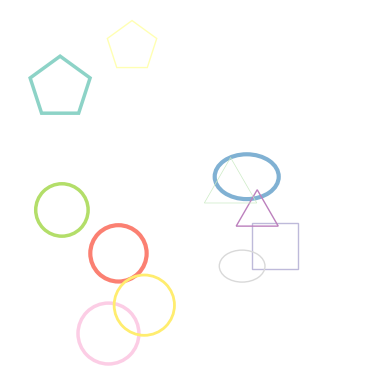[{"shape": "pentagon", "thickness": 2.5, "radius": 0.41, "center": [0.156, 0.772]}, {"shape": "pentagon", "thickness": 1, "radius": 0.34, "center": [0.343, 0.879]}, {"shape": "square", "thickness": 1, "radius": 0.3, "center": [0.714, 0.362]}, {"shape": "circle", "thickness": 3, "radius": 0.37, "center": [0.308, 0.342]}, {"shape": "oval", "thickness": 3, "radius": 0.42, "center": [0.641, 0.541]}, {"shape": "circle", "thickness": 2.5, "radius": 0.34, "center": [0.161, 0.455]}, {"shape": "circle", "thickness": 2.5, "radius": 0.4, "center": [0.282, 0.134]}, {"shape": "oval", "thickness": 1, "radius": 0.3, "center": [0.629, 0.309]}, {"shape": "triangle", "thickness": 1, "radius": 0.32, "center": [0.668, 0.444]}, {"shape": "triangle", "thickness": 0.5, "radius": 0.39, "center": [0.599, 0.512]}, {"shape": "circle", "thickness": 2, "radius": 0.39, "center": [0.375, 0.207]}]